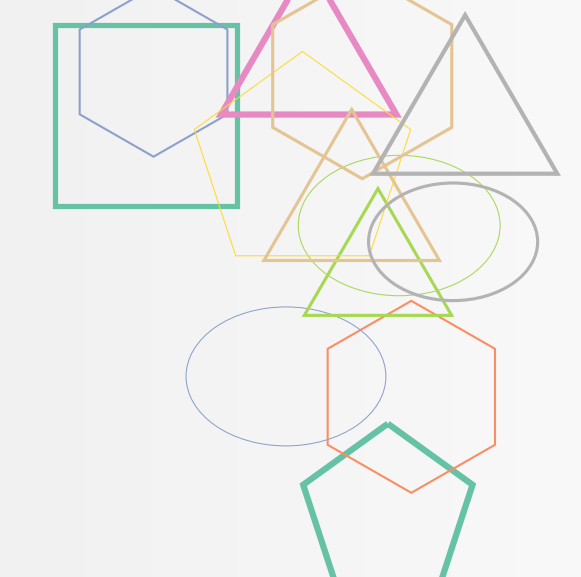[{"shape": "pentagon", "thickness": 3, "radius": 0.77, "center": [0.667, 0.112]}, {"shape": "square", "thickness": 2.5, "radius": 0.78, "center": [0.251, 0.799]}, {"shape": "hexagon", "thickness": 1, "radius": 0.83, "center": [0.708, 0.312]}, {"shape": "oval", "thickness": 0.5, "radius": 0.86, "center": [0.492, 0.347]}, {"shape": "hexagon", "thickness": 1, "radius": 0.73, "center": [0.264, 0.875]}, {"shape": "triangle", "thickness": 3, "radius": 0.87, "center": [0.531, 0.888]}, {"shape": "oval", "thickness": 0.5, "radius": 0.87, "center": [0.687, 0.609]}, {"shape": "triangle", "thickness": 1.5, "radius": 0.73, "center": [0.65, 0.526]}, {"shape": "pentagon", "thickness": 0.5, "radius": 0.98, "center": [0.52, 0.714]}, {"shape": "triangle", "thickness": 1.5, "radius": 0.87, "center": [0.605, 0.635]}, {"shape": "hexagon", "thickness": 1.5, "radius": 0.89, "center": [0.623, 0.868]}, {"shape": "triangle", "thickness": 2, "radius": 0.92, "center": [0.8, 0.79]}, {"shape": "oval", "thickness": 1.5, "radius": 0.73, "center": [0.78, 0.58]}]